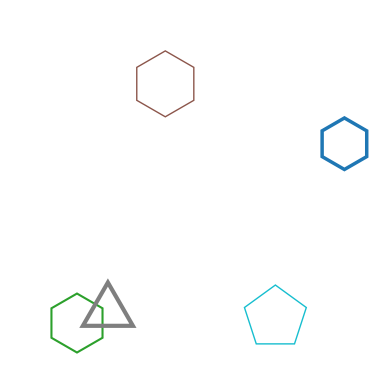[{"shape": "hexagon", "thickness": 2.5, "radius": 0.33, "center": [0.895, 0.627]}, {"shape": "hexagon", "thickness": 1.5, "radius": 0.38, "center": [0.2, 0.161]}, {"shape": "hexagon", "thickness": 1, "radius": 0.43, "center": [0.429, 0.782]}, {"shape": "triangle", "thickness": 3, "radius": 0.38, "center": [0.28, 0.191]}, {"shape": "pentagon", "thickness": 1, "radius": 0.42, "center": [0.715, 0.175]}]